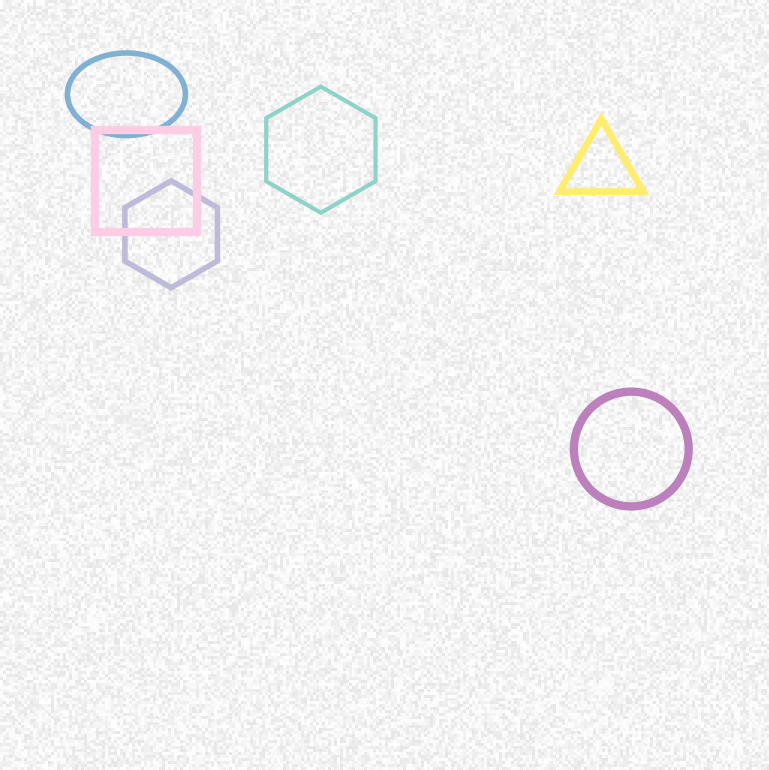[{"shape": "hexagon", "thickness": 1.5, "radius": 0.41, "center": [0.417, 0.806]}, {"shape": "hexagon", "thickness": 2, "radius": 0.35, "center": [0.222, 0.696]}, {"shape": "oval", "thickness": 2, "radius": 0.38, "center": [0.164, 0.878]}, {"shape": "square", "thickness": 3, "radius": 0.33, "center": [0.19, 0.766]}, {"shape": "circle", "thickness": 3, "radius": 0.37, "center": [0.82, 0.417]}, {"shape": "triangle", "thickness": 2.5, "radius": 0.31, "center": [0.781, 0.783]}]